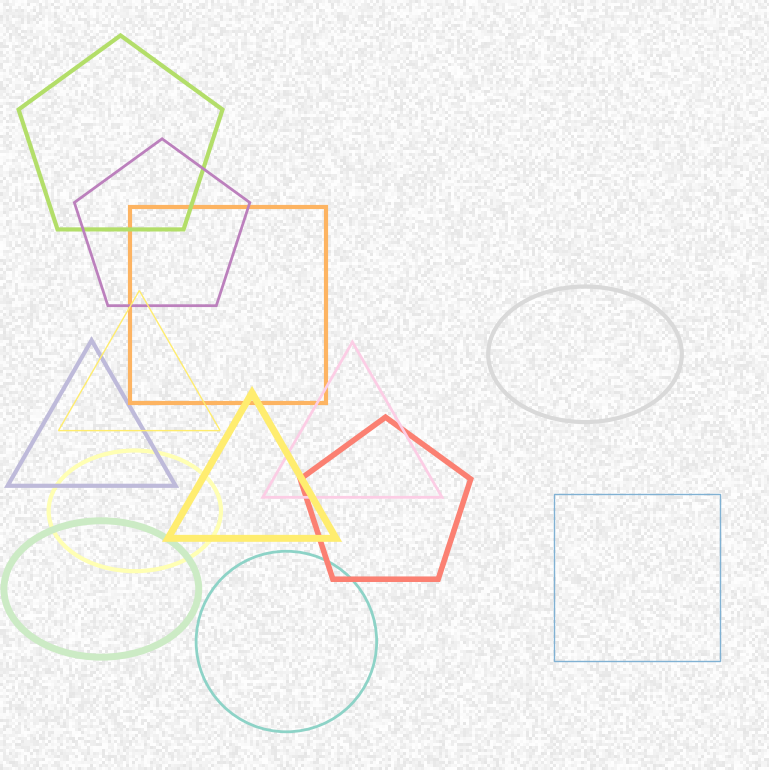[{"shape": "circle", "thickness": 1, "radius": 0.59, "center": [0.372, 0.167]}, {"shape": "oval", "thickness": 1.5, "radius": 0.56, "center": [0.175, 0.337]}, {"shape": "triangle", "thickness": 1.5, "radius": 0.63, "center": [0.119, 0.432]}, {"shape": "pentagon", "thickness": 2, "radius": 0.58, "center": [0.501, 0.342]}, {"shape": "square", "thickness": 0.5, "radius": 0.54, "center": [0.827, 0.25]}, {"shape": "square", "thickness": 1.5, "radius": 0.64, "center": [0.296, 0.604]}, {"shape": "pentagon", "thickness": 1.5, "radius": 0.7, "center": [0.157, 0.815]}, {"shape": "triangle", "thickness": 1, "radius": 0.67, "center": [0.458, 0.421]}, {"shape": "oval", "thickness": 1.5, "radius": 0.63, "center": [0.76, 0.54]}, {"shape": "pentagon", "thickness": 1, "radius": 0.6, "center": [0.211, 0.7]}, {"shape": "oval", "thickness": 2.5, "radius": 0.63, "center": [0.132, 0.235]}, {"shape": "triangle", "thickness": 2.5, "radius": 0.63, "center": [0.327, 0.364]}, {"shape": "triangle", "thickness": 0.5, "radius": 0.61, "center": [0.181, 0.501]}]